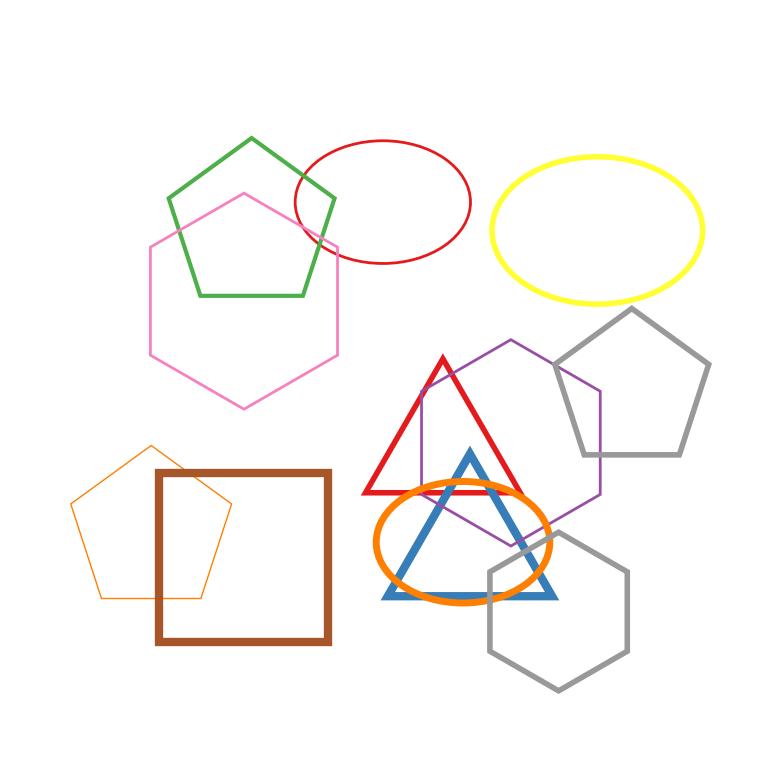[{"shape": "oval", "thickness": 1, "radius": 0.57, "center": [0.497, 0.738]}, {"shape": "triangle", "thickness": 2, "radius": 0.58, "center": [0.575, 0.418]}, {"shape": "triangle", "thickness": 3, "radius": 0.62, "center": [0.61, 0.287]}, {"shape": "pentagon", "thickness": 1.5, "radius": 0.57, "center": [0.327, 0.707]}, {"shape": "hexagon", "thickness": 1, "radius": 0.67, "center": [0.663, 0.425]}, {"shape": "oval", "thickness": 2.5, "radius": 0.56, "center": [0.601, 0.296]}, {"shape": "pentagon", "thickness": 0.5, "radius": 0.55, "center": [0.196, 0.312]}, {"shape": "oval", "thickness": 2, "radius": 0.68, "center": [0.776, 0.701]}, {"shape": "square", "thickness": 3, "radius": 0.55, "center": [0.316, 0.276]}, {"shape": "hexagon", "thickness": 1, "radius": 0.7, "center": [0.317, 0.609]}, {"shape": "pentagon", "thickness": 2, "radius": 0.53, "center": [0.82, 0.494]}, {"shape": "hexagon", "thickness": 2, "radius": 0.52, "center": [0.725, 0.206]}]